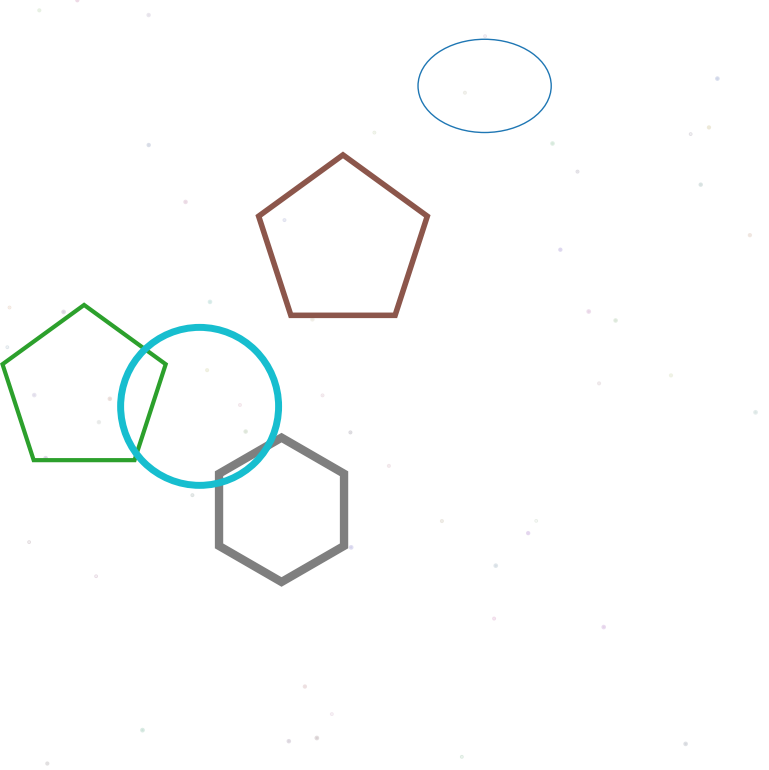[{"shape": "oval", "thickness": 0.5, "radius": 0.43, "center": [0.629, 0.888]}, {"shape": "pentagon", "thickness": 1.5, "radius": 0.56, "center": [0.109, 0.493]}, {"shape": "pentagon", "thickness": 2, "radius": 0.58, "center": [0.445, 0.684]}, {"shape": "hexagon", "thickness": 3, "radius": 0.47, "center": [0.366, 0.338]}, {"shape": "circle", "thickness": 2.5, "radius": 0.51, "center": [0.259, 0.472]}]